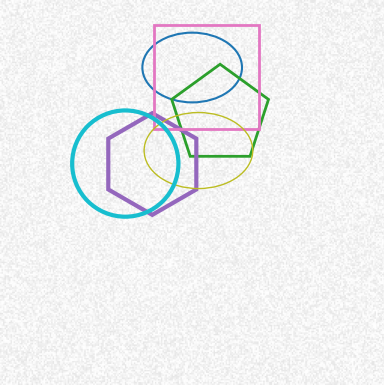[{"shape": "oval", "thickness": 1.5, "radius": 0.65, "center": [0.499, 0.825]}, {"shape": "pentagon", "thickness": 2, "radius": 0.66, "center": [0.572, 0.701]}, {"shape": "hexagon", "thickness": 3, "radius": 0.66, "center": [0.396, 0.574]}, {"shape": "square", "thickness": 2, "radius": 0.68, "center": [0.537, 0.8]}, {"shape": "oval", "thickness": 1, "radius": 0.71, "center": [0.515, 0.609]}, {"shape": "circle", "thickness": 3, "radius": 0.69, "center": [0.325, 0.575]}]